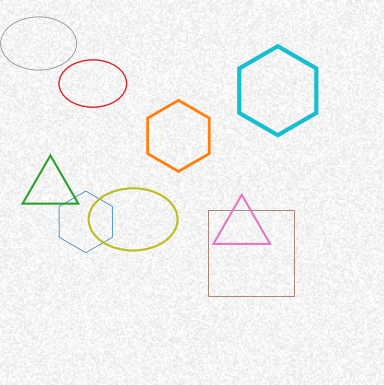[{"shape": "hexagon", "thickness": 0.5, "radius": 0.4, "center": [0.223, 0.424]}, {"shape": "hexagon", "thickness": 2, "radius": 0.46, "center": [0.464, 0.647]}, {"shape": "triangle", "thickness": 1.5, "radius": 0.42, "center": [0.131, 0.513]}, {"shape": "oval", "thickness": 1, "radius": 0.44, "center": [0.241, 0.783]}, {"shape": "square", "thickness": 0.5, "radius": 0.56, "center": [0.651, 0.342]}, {"shape": "triangle", "thickness": 1.5, "radius": 0.42, "center": [0.628, 0.409]}, {"shape": "oval", "thickness": 0.5, "radius": 0.49, "center": [0.1, 0.887]}, {"shape": "oval", "thickness": 1.5, "radius": 0.58, "center": [0.346, 0.43]}, {"shape": "hexagon", "thickness": 3, "radius": 0.58, "center": [0.722, 0.764]}]